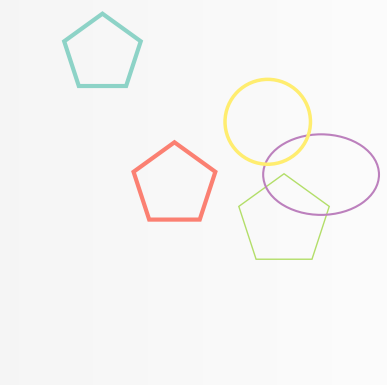[{"shape": "pentagon", "thickness": 3, "radius": 0.52, "center": [0.264, 0.861]}, {"shape": "pentagon", "thickness": 3, "radius": 0.55, "center": [0.45, 0.519]}, {"shape": "pentagon", "thickness": 1, "radius": 0.61, "center": [0.733, 0.426]}, {"shape": "oval", "thickness": 1.5, "radius": 0.75, "center": [0.829, 0.546]}, {"shape": "circle", "thickness": 2.5, "radius": 0.55, "center": [0.691, 0.684]}]